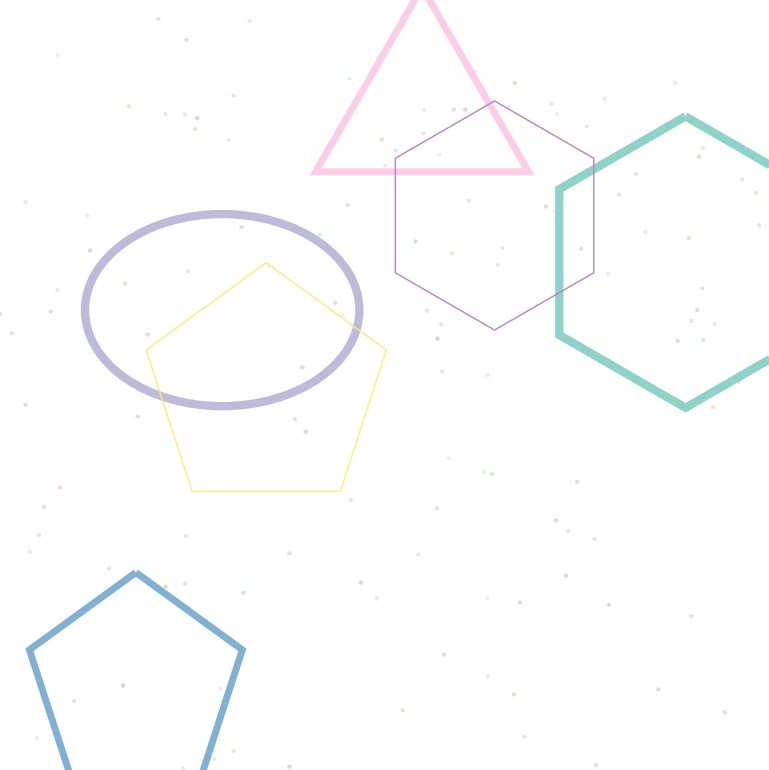[{"shape": "hexagon", "thickness": 3, "radius": 0.95, "center": [0.89, 0.66]}, {"shape": "oval", "thickness": 3, "radius": 0.89, "center": [0.289, 0.597]}, {"shape": "pentagon", "thickness": 2.5, "radius": 0.73, "center": [0.176, 0.111]}, {"shape": "triangle", "thickness": 2.5, "radius": 0.8, "center": [0.548, 0.857]}, {"shape": "hexagon", "thickness": 0.5, "radius": 0.74, "center": [0.642, 0.72]}, {"shape": "pentagon", "thickness": 0.5, "radius": 0.82, "center": [0.346, 0.495]}]